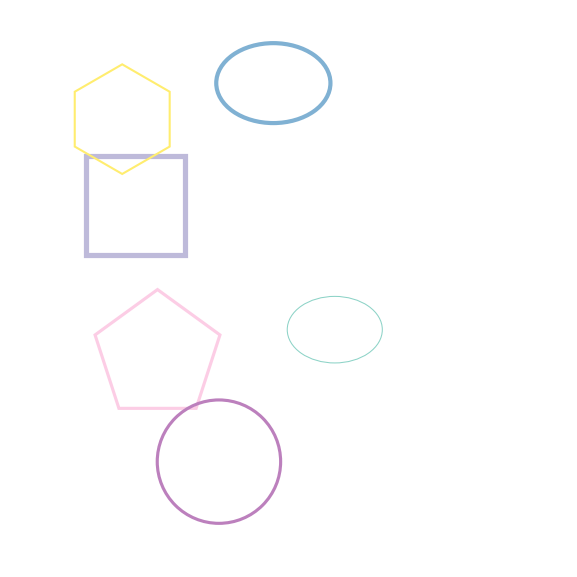[{"shape": "oval", "thickness": 0.5, "radius": 0.41, "center": [0.58, 0.428]}, {"shape": "square", "thickness": 2.5, "radius": 0.43, "center": [0.235, 0.643]}, {"shape": "oval", "thickness": 2, "radius": 0.49, "center": [0.473, 0.855]}, {"shape": "pentagon", "thickness": 1.5, "radius": 0.57, "center": [0.273, 0.384]}, {"shape": "circle", "thickness": 1.5, "radius": 0.53, "center": [0.379, 0.2]}, {"shape": "hexagon", "thickness": 1, "radius": 0.47, "center": [0.212, 0.793]}]